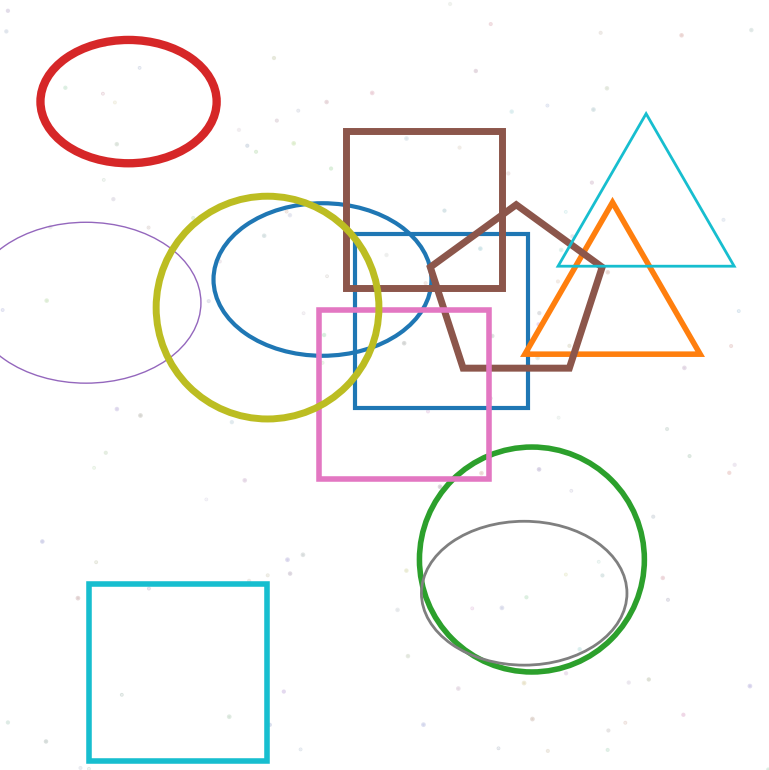[{"shape": "oval", "thickness": 1.5, "radius": 0.71, "center": [0.419, 0.637]}, {"shape": "square", "thickness": 1.5, "radius": 0.56, "center": [0.573, 0.583]}, {"shape": "triangle", "thickness": 2, "radius": 0.66, "center": [0.795, 0.606]}, {"shape": "circle", "thickness": 2, "radius": 0.73, "center": [0.691, 0.273]}, {"shape": "oval", "thickness": 3, "radius": 0.57, "center": [0.167, 0.868]}, {"shape": "oval", "thickness": 0.5, "radius": 0.75, "center": [0.112, 0.607]}, {"shape": "pentagon", "thickness": 2.5, "radius": 0.59, "center": [0.67, 0.617]}, {"shape": "square", "thickness": 2.5, "radius": 0.51, "center": [0.551, 0.727]}, {"shape": "square", "thickness": 2, "radius": 0.55, "center": [0.525, 0.488]}, {"shape": "oval", "thickness": 1, "radius": 0.67, "center": [0.681, 0.23]}, {"shape": "circle", "thickness": 2.5, "radius": 0.72, "center": [0.347, 0.601]}, {"shape": "triangle", "thickness": 1, "radius": 0.66, "center": [0.839, 0.72]}, {"shape": "square", "thickness": 2, "radius": 0.58, "center": [0.231, 0.127]}]